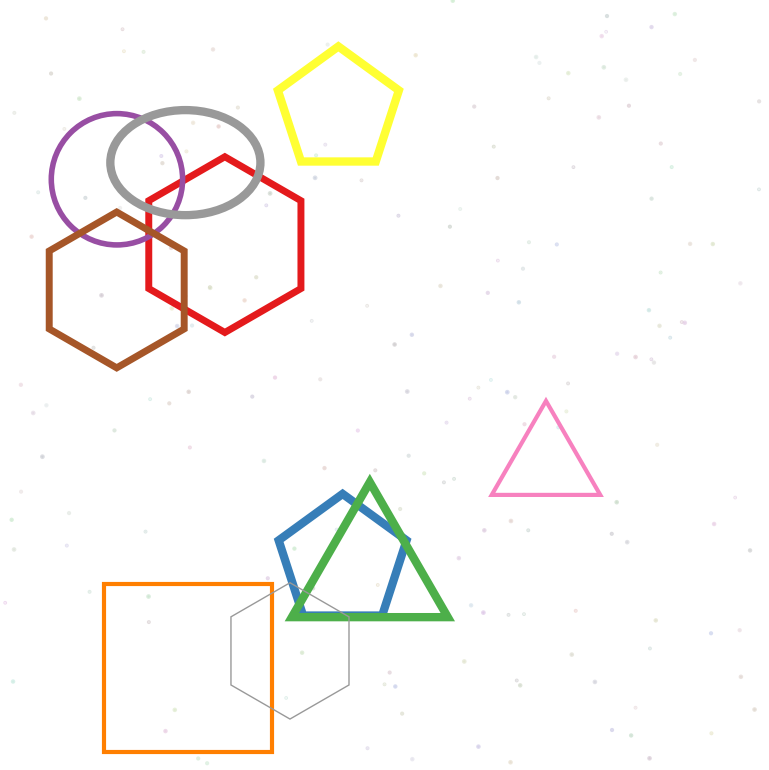[{"shape": "hexagon", "thickness": 2.5, "radius": 0.57, "center": [0.292, 0.682]}, {"shape": "pentagon", "thickness": 3, "radius": 0.44, "center": [0.445, 0.271]}, {"shape": "triangle", "thickness": 3, "radius": 0.58, "center": [0.48, 0.257]}, {"shape": "circle", "thickness": 2, "radius": 0.43, "center": [0.152, 0.767]}, {"shape": "square", "thickness": 1.5, "radius": 0.55, "center": [0.244, 0.132]}, {"shape": "pentagon", "thickness": 3, "radius": 0.41, "center": [0.439, 0.857]}, {"shape": "hexagon", "thickness": 2.5, "radius": 0.51, "center": [0.152, 0.623]}, {"shape": "triangle", "thickness": 1.5, "radius": 0.41, "center": [0.709, 0.398]}, {"shape": "oval", "thickness": 3, "radius": 0.49, "center": [0.241, 0.789]}, {"shape": "hexagon", "thickness": 0.5, "radius": 0.44, "center": [0.377, 0.155]}]